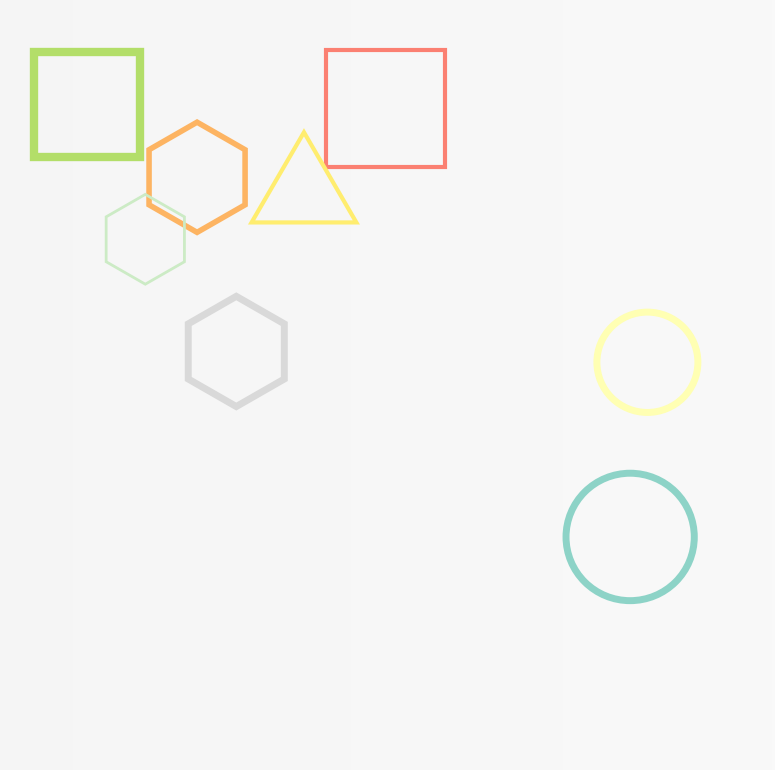[{"shape": "circle", "thickness": 2.5, "radius": 0.41, "center": [0.813, 0.303]}, {"shape": "circle", "thickness": 2.5, "radius": 0.33, "center": [0.835, 0.529]}, {"shape": "square", "thickness": 1.5, "radius": 0.38, "center": [0.498, 0.859]}, {"shape": "hexagon", "thickness": 2, "radius": 0.36, "center": [0.254, 0.77]}, {"shape": "square", "thickness": 3, "radius": 0.34, "center": [0.112, 0.864]}, {"shape": "hexagon", "thickness": 2.5, "radius": 0.36, "center": [0.305, 0.544]}, {"shape": "hexagon", "thickness": 1, "radius": 0.29, "center": [0.187, 0.689]}, {"shape": "triangle", "thickness": 1.5, "radius": 0.39, "center": [0.392, 0.75]}]